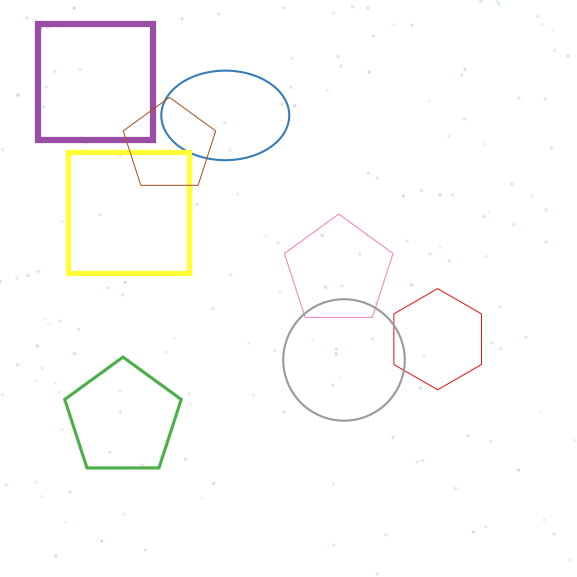[{"shape": "hexagon", "thickness": 0.5, "radius": 0.44, "center": [0.758, 0.412]}, {"shape": "oval", "thickness": 1, "radius": 0.55, "center": [0.39, 0.799]}, {"shape": "pentagon", "thickness": 1.5, "radius": 0.53, "center": [0.213, 0.275]}, {"shape": "square", "thickness": 3, "radius": 0.5, "center": [0.165, 0.857]}, {"shape": "square", "thickness": 2.5, "radius": 0.52, "center": [0.223, 0.631]}, {"shape": "pentagon", "thickness": 0.5, "radius": 0.42, "center": [0.293, 0.746]}, {"shape": "pentagon", "thickness": 0.5, "radius": 0.49, "center": [0.587, 0.53]}, {"shape": "circle", "thickness": 1, "radius": 0.53, "center": [0.596, 0.376]}]